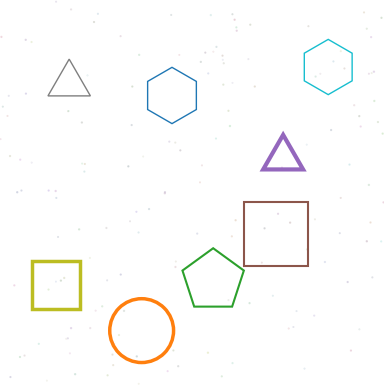[{"shape": "hexagon", "thickness": 1, "radius": 0.37, "center": [0.447, 0.752]}, {"shape": "circle", "thickness": 2.5, "radius": 0.41, "center": [0.368, 0.141]}, {"shape": "pentagon", "thickness": 1.5, "radius": 0.42, "center": [0.554, 0.271]}, {"shape": "triangle", "thickness": 3, "radius": 0.3, "center": [0.735, 0.59]}, {"shape": "square", "thickness": 1.5, "radius": 0.42, "center": [0.716, 0.391]}, {"shape": "triangle", "thickness": 1, "radius": 0.32, "center": [0.18, 0.783]}, {"shape": "square", "thickness": 2.5, "radius": 0.31, "center": [0.145, 0.259]}, {"shape": "hexagon", "thickness": 1, "radius": 0.36, "center": [0.853, 0.826]}]